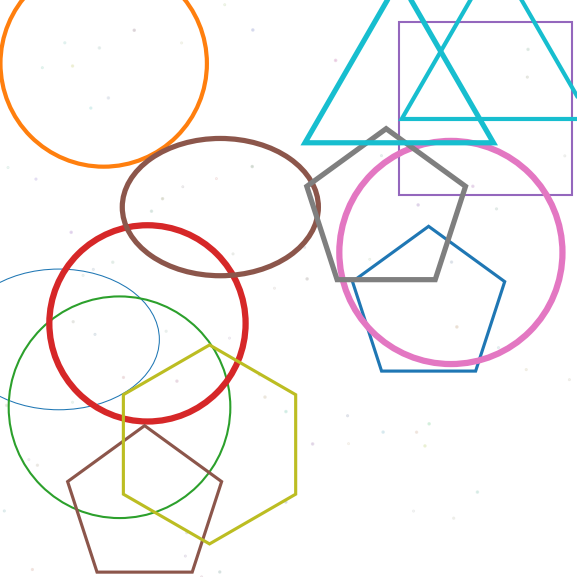[{"shape": "pentagon", "thickness": 1.5, "radius": 0.69, "center": [0.742, 0.469]}, {"shape": "oval", "thickness": 0.5, "radius": 0.87, "center": [0.102, 0.411]}, {"shape": "circle", "thickness": 2, "radius": 0.89, "center": [0.18, 0.889]}, {"shape": "circle", "thickness": 1, "radius": 0.96, "center": [0.207, 0.294]}, {"shape": "circle", "thickness": 3, "radius": 0.85, "center": [0.255, 0.439]}, {"shape": "square", "thickness": 1, "radius": 0.75, "center": [0.841, 0.811]}, {"shape": "oval", "thickness": 2.5, "radius": 0.85, "center": [0.382, 0.641]}, {"shape": "pentagon", "thickness": 1.5, "radius": 0.7, "center": [0.25, 0.122]}, {"shape": "circle", "thickness": 3, "radius": 0.97, "center": [0.781, 0.562]}, {"shape": "pentagon", "thickness": 2.5, "radius": 0.72, "center": [0.669, 0.632]}, {"shape": "hexagon", "thickness": 1.5, "radius": 0.86, "center": [0.363, 0.23]}, {"shape": "triangle", "thickness": 2.5, "radius": 0.94, "center": [0.691, 0.846]}, {"shape": "triangle", "thickness": 2, "radius": 0.94, "center": [0.859, 0.887]}]